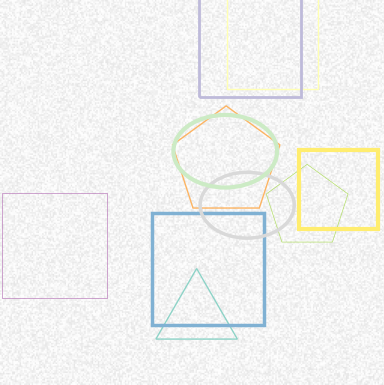[{"shape": "triangle", "thickness": 1, "radius": 0.61, "center": [0.511, 0.18]}, {"shape": "square", "thickness": 1, "radius": 0.59, "center": [0.708, 0.889]}, {"shape": "square", "thickness": 2, "radius": 0.66, "center": [0.651, 0.88]}, {"shape": "square", "thickness": 2.5, "radius": 0.73, "center": [0.541, 0.301]}, {"shape": "pentagon", "thickness": 1, "radius": 0.73, "center": [0.587, 0.578]}, {"shape": "pentagon", "thickness": 0.5, "radius": 0.56, "center": [0.798, 0.462]}, {"shape": "oval", "thickness": 2.5, "radius": 0.61, "center": [0.642, 0.467]}, {"shape": "square", "thickness": 0.5, "radius": 0.68, "center": [0.141, 0.362]}, {"shape": "oval", "thickness": 3, "radius": 0.67, "center": [0.585, 0.607]}, {"shape": "square", "thickness": 3, "radius": 0.51, "center": [0.88, 0.509]}]